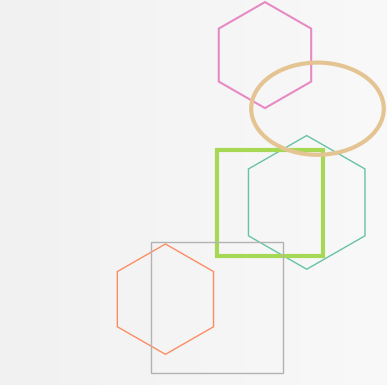[{"shape": "hexagon", "thickness": 1, "radius": 0.87, "center": [0.792, 0.474]}, {"shape": "hexagon", "thickness": 1, "radius": 0.72, "center": [0.427, 0.223]}, {"shape": "hexagon", "thickness": 1.5, "radius": 0.69, "center": [0.684, 0.857]}, {"shape": "square", "thickness": 3, "radius": 0.69, "center": [0.696, 0.473]}, {"shape": "oval", "thickness": 3, "radius": 0.86, "center": [0.819, 0.718]}, {"shape": "square", "thickness": 1, "radius": 0.85, "center": [0.56, 0.201]}]